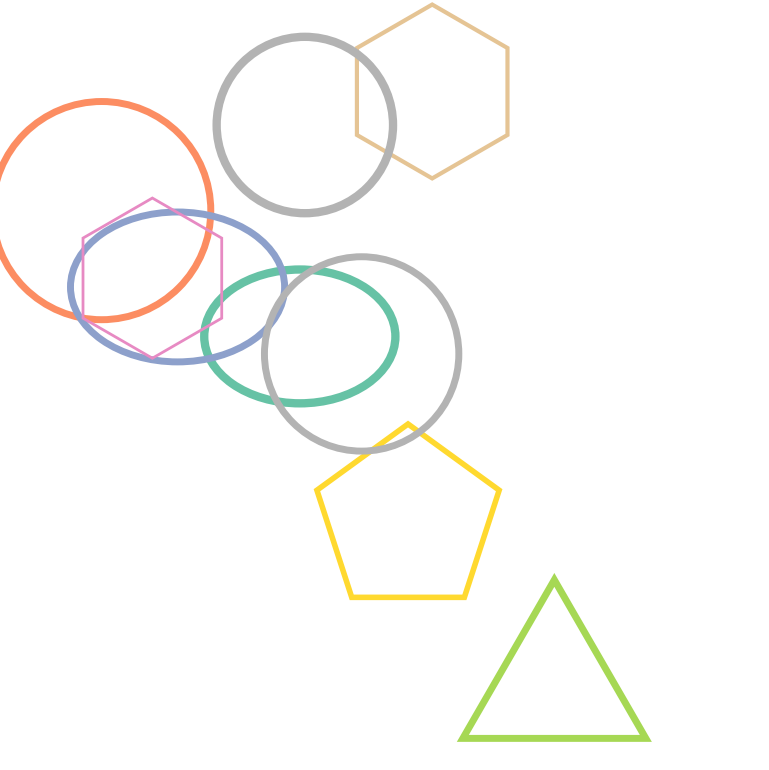[{"shape": "oval", "thickness": 3, "radius": 0.62, "center": [0.389, 0.563]}, {"shape": "circle", "thickness": 2.5, "radius": 0.71, "center": [0.132, 0.726]}, {"shape": "oval", "thickness": 2.5, "radius": 0.7, "center": [0.231, 0.627]}, {"shape": "hexagon", "thickness": 1, "radius": 0.52, "center": [0.198, 0.639]}, {"shape": "triangle", "thickness": 2.5, "radius": 0.69, "center": [0.72, 0.11]}, {"shape": "pentagon", "thickness": 2, "radius": 0.62, "center": [0.53, 0.325]}, {"shape": "hexagon", "thickness": 1.5, "radius": 0.56, "center": [0.561, 0.881]}, {"shape": "circle", "thickness": 2.5, "radius": 0.63, "center": [0.47, 0.54]}, {"shape": "circle", "thickness": 3, "radius": 0.57, "center": [0.396, 0.838]}]